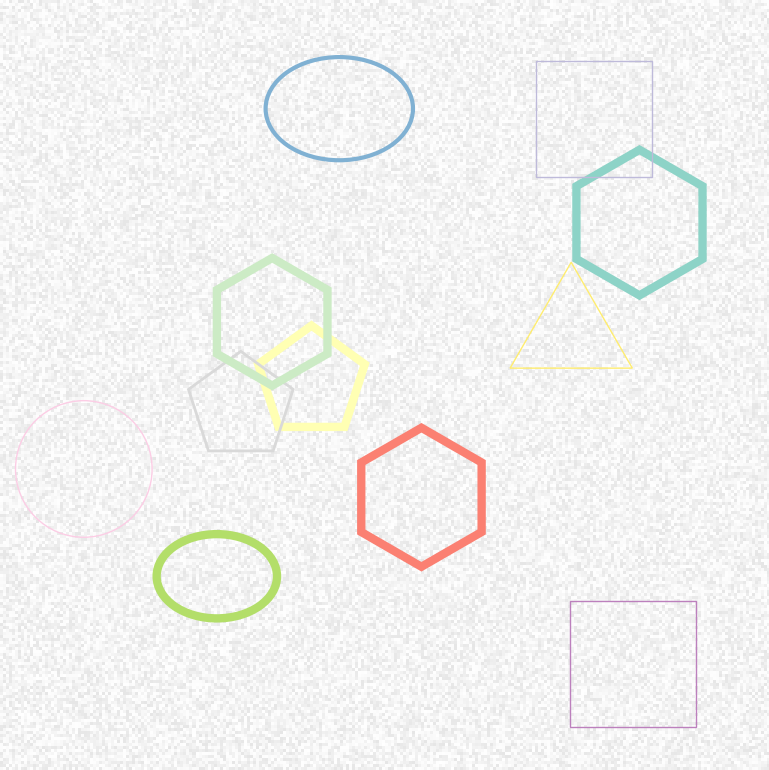[{"shape": "hexagon", "thickness": 3, "radius": 0.47, "center": [0.83, 0.711]}, {"shape": "pentagon", "thickness": 3, "radius": 0.36, "center": [0.405, 0.504]}, {"shape": "square", "thickness": 0.5, "radius": 0.38, "center": [0.772, 0.845]}, {"shape": "hexagon", "thickness": 3, "radius": 0.45, "center": [0.547, 0.354]}, {"shape": "oval", "thickness": 1.5, "radius": 0.48, "center": [0.441, 0.859]}, {"shape": "oval", "thickness": 3, "radius": 0.39, "center": [0.282, 0.252]}, {"shape": "circle", "thickness": 0.5, "radius": 0.44, "center": [0.109, 0.391]}, {"shape": "pentagon", "thickness": 1, "radius": 0.36, "center": [0.313, 0.472]}, {"shape": "square", "thickness": 0.5, "radius": 0.41, "center": [0.822, 0.138]}, {"shape": "hexagon", "thickness": 3, "radius": 0.41, "center": [0.353, 0.582]}, {"shape": "triangle", "thickness": 0.5, "radius": 0.46, "center": [0.742, 0.568]}]